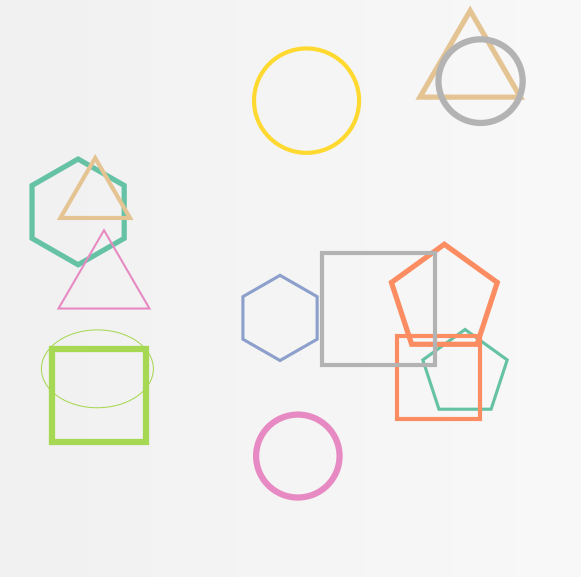[{"shape": "hexagon", "thickness": 2.5, "radius": 0.46, "center": [0.134, 0.632]}, {"shape": "pentagon", "thickness": 1.5, "radius": 0.38, "center": [0.8, 0.352]}, {"shape": "pentagon", "thickness": 2.5, "radius": 0.48, "center": [0.764, 0.48]}, {"shape": "square", "thickness": 2, "radius": 0.36, "center": [0.755, 0.346]}, {"shape": "hexagon", "thickness": 1.5, "radius": 0.37, "center": [0.482, 0.449]}, {"shape": "triangle", "thickness": 1, "radius": 0.45, "center": [0.179, 0.51]}, {"shape": "circle", "thickness": 3, "radius": 0.36, "center": [0.512, 0.209]}, {"shape": "square", "thickness": 3, "radius": 0.4, "center": [0.171, 0.315]}, {"shape": "oval", "thickness": 0.5, "radius": 0.48, "center": [0.168, 0.36]}, {"shape": "circle", "thickness": 2, "radius": 0.45, "center": [0.527, 0.825]}, {"shape": "triangle", "thickness": 2, "radius": 0.35, "center": [0.164, 0.656]}, {"shape": "triangle", "thickness": 2.5, "radius": 0.5, "center": [0.809, 0.881]}, {"shape": "square", "thickness": 2, "radius": 0.48, "center": [0.651, 0.464]}, {"shape": "circle", "thickness": 3, "radius": 0.36, "center": [0.827, 0.859]}]